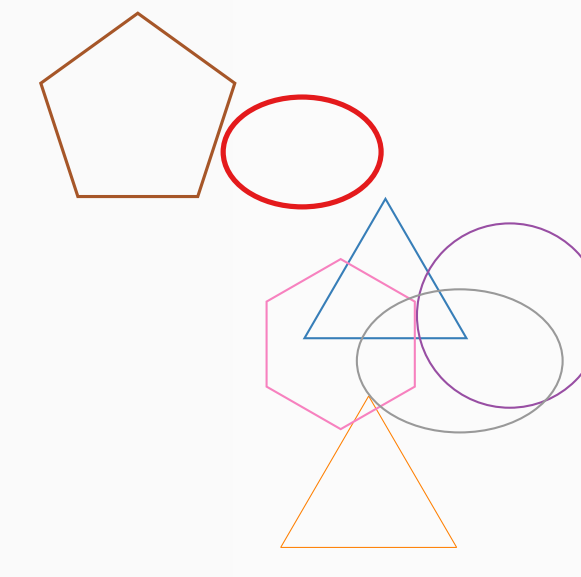[{"shape": "oval", "thickness": 2.5, "radius": 0.68, "center": [0.52, 0.736]}, {"shape": "triangle", "thickness": 1, "radius": 0.8, "center": [0.663, 0.494]}, {"shape": "circle", "thickness": 1, "radius": 0.8, "center": [0.877, 0.453]}, {"shape": "triangle", "thickness": 0.5, "radius": 0.87, "center": [0.634, 0.139]}, {"shape": "pentagon", "thickness": 1.5, "radius": 0.88, "center": [0.237, 0.801]}, {"shape": "hexagon", "thickness": 1, "radius": 0.74, "center": [0.586, 0.403]}, {"shape": "oval", "thickness": 1, "radius": 0.89, "center": [0.791, 0.374]}]